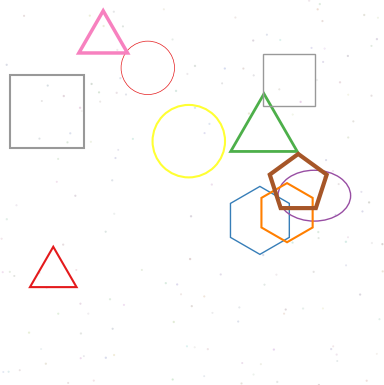[{"shape": "triangle", "thickness": 1.5, "radius": 0.35, "center": [0.138, 0.289]}, {"shape": "circle", "thickness": 0.5, "radius": 0.35, "center": [0.384, 0.824]}, {"shape": "hexagon", "thickness": 1, "radius": 0.44, "center": [0.675, 0.428]}, {"shape": "triangle", "thickness": 2, "radius": 0.5, "center": [0.686, 0.657]}, {"shape": "oval", "thickness": 1, "radius": 0.47, "center": [0.816, 0.492]}, {"shape": "hexagon", "thickness": 1.5, "radius": 0.38, "center": [0.746, 0.448]}, {"shape": "circle", "thickness": 1.5, "radius": 0.47, "center": [0.49, 0.633]}, {"shape": "pentagon", "thickness": 3, "radius": 0.39, "center": [0.775, 0.522]}, {"shape": "triangle", "thickness": 2.5, "radius": 0.36, "center": [0.268, 0.899]}, {"shape": "square", "thickness": 1.5, "radius": 0.48, "center": [0.123, 0.71]}, {"shape": "square", "thickness": 1, "radius": 0.34, "center": [0.751, 0.792]}]